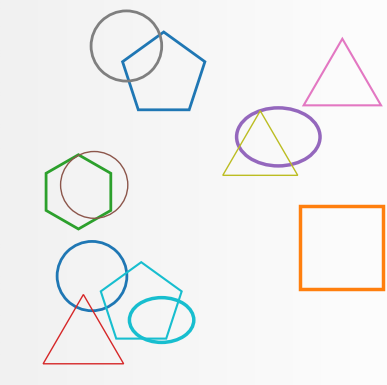[{"shape": "circle", "thickness": 2, "radius": 0.45, "center": [0.237, 0.283]}, {"shape": "pentagon", "thickness": 2, "radius": 0.56, "center": [0.423, 0.805]}, {"shape": "square", "thickness": 2.5, "radius": 0.54, "center": [0.881, 0.357]}, {"shape": "hexagon", "thickness": 2, "radius": 0.48, "center": [0.202, 0.502]}, {"shape": "triangle", "thickness": 1, "radius": 0.6, "center": [0.215, 0.115]}, {"shape": "oval", "thickness": 2.5, "radius": 0.54, "center": [0.718, 0.644]}, {"shape": "circle", "thickness": 1, "radius": 0.43, "center": [0.243, 0.52]}, {"shape": "triangle", "thickness": 1.5, "radius": 0.58, "center": [0.883, 0.784]}, {"shape": "circle", "thickness": 2, "radius": 0.46, "center": [0.326, 0.881]}, {"shape": "triangle", "thickness": 1, "radius": 0.56, "center": [0.672, 0.6]}, {"shape": "pentagon", "thickness": 1.5, "radius": 0.55, "center": [0.364, 0.209]}, {"shape": "oval", "thickness": 2.5, "radius": 0.42, "center": [0.417, 0.169]}]